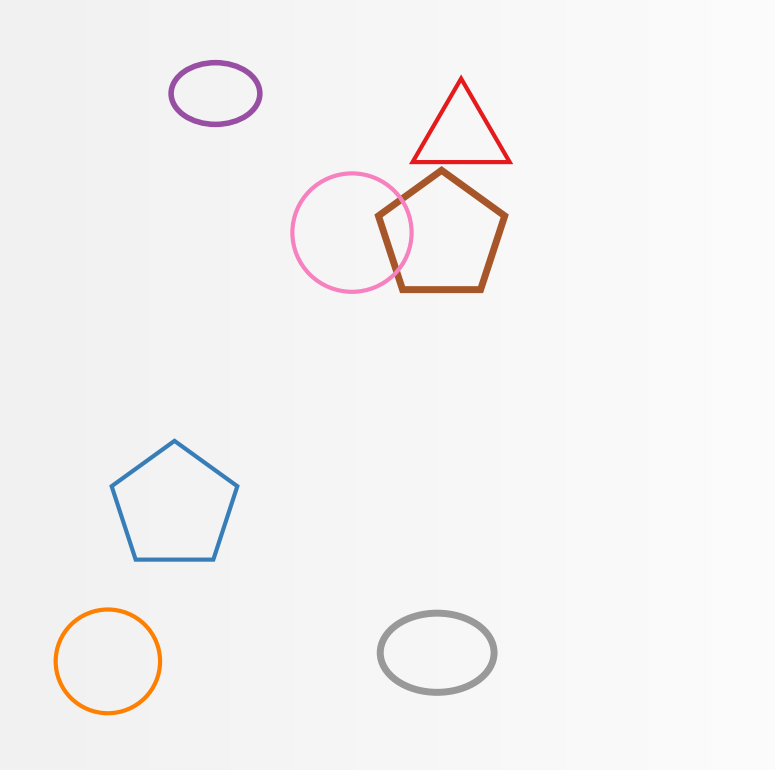[{"shape": "triangle", "thickness": 1.5, "radius": 0.36, "center": [0.595, 0.826]}, {"shape": "pentagon", "thickness": 1.5, "radius": 0.43, "center": [0.225, 0.342]}, {"shape": "oval", "thickness": 2, "radius": 0.29, "center": [0.278, 0.879]}, {"shape": "circle", "thickness": 1.5, "radius": 0.34, "center": [0.139, 0.141]}, {"shape": "pentagon", "thickness": 2.5, "radius": 0.43, "center": [0.57, 0.693]}, {"shape": "circle", "thickness": 1.5, "radius": 0.38, "center": [0.454, 0.698]}, {"shape": "oval", "thickness": 2.5, "radius": 0.37, "center": [0.564, 0.152]}]